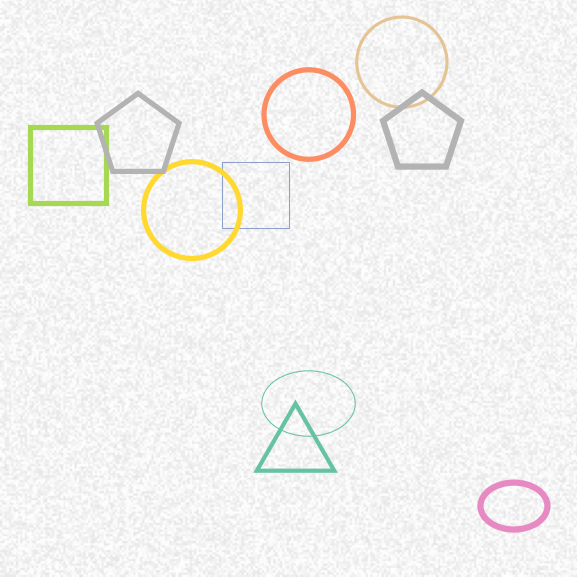[{"shape": "triangle", "thickness": 2, "radius": 0.39, "center": [0.512, 0.223]}, {"shape": "oval", "thickness": 0.5, "radius": 0.4, "center": [0.534, 0.3]}, {"shape": "circle", "thickness": 2.5, "radius": 0.39, "center": [0.535, 0.801]}, {"shape": "square", "thickness": 0.5, "radius": 0.29, "center": [0.443, 0.661]}, {"shape": "oval", "thickness": 3, "radius": 0.29, "center": [0.89, 0.123]}, {"shape": "square", "thickness": 2.5, "radius": 0.33, "center": [0.117, 0.714]}, {"shape": "circle", "thickness": 2.5, "radius": 0.42, "center": [0.332, 0.635]}, {"shape": "circle", "thickness": 1.5, "radius": 0.39, "center": [0.696, 0.892]}, {"shape": "pentagon", "thickness": 3, "radius": 0.35, "center": [0.731, 0.768]}, {"shape": "pentagon", "thickness": 2.5, "radius": 0.37, "center": [0.239, 0.763]}]